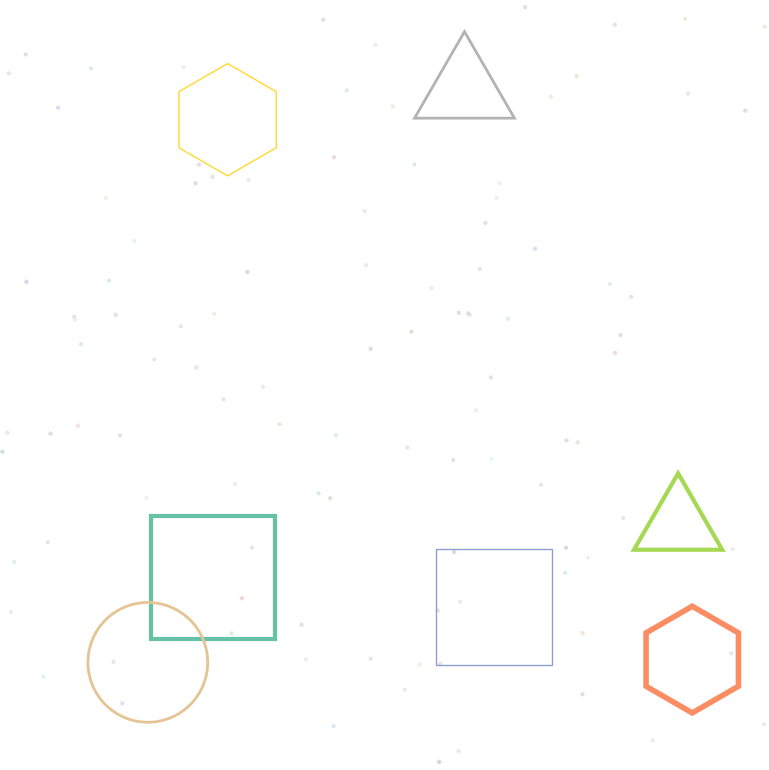[{"shape": "square", "thickness": 1.5, "radius": 0.4, "center": [0.276, 0.25]}, {"shape": "hexagon", "thickness": 2, "radius": 0.35, "center": [0.899, 0.143]}, {"shape": "square", "thickness": 0.5, "radius": 0.38, "center": [0.641, 0.212]}, {"shape": "triangle", "thickness": 1.5, "radius": 0.33, "center": [0.881, 0.319]}, {"shape": "hexagon", "thickness": 0.5, "radius": 0.36, "center": [0.296, 0.845]}, {"shape": "circle", "thickness": 1, "radius": 0.39, "center": [0.192, 0.14]}, {"shape": "triangle", "thickness": 1, "radius": 0.37, "center": [0.603, 0.884]}]